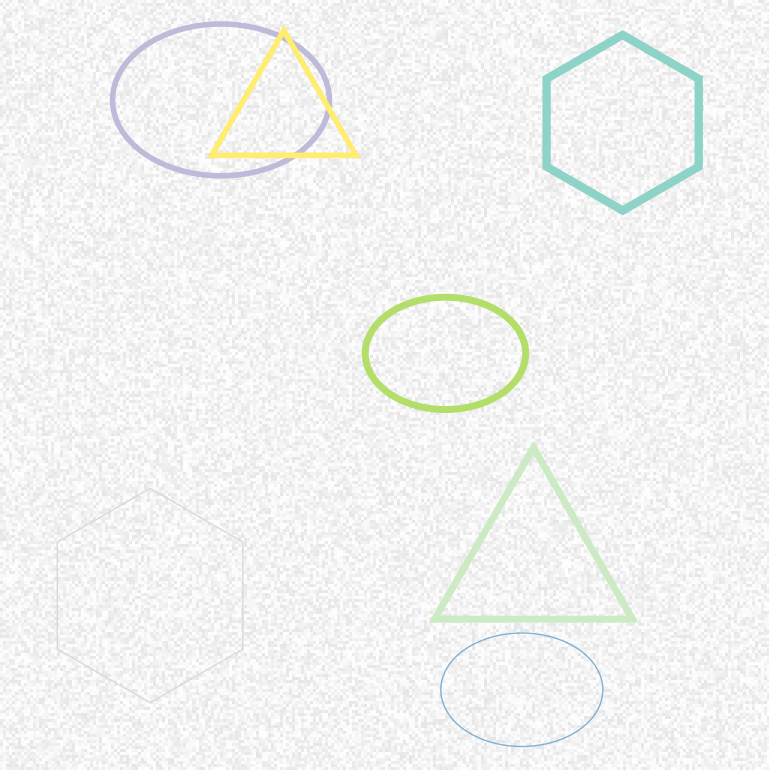[{"shape": "hexagon", "thickness": 3, "radius": 0.57, "center": [0.809, 0.841]}, {"shape": "oval", "thickness": 2, "radius": 0.7, "center": [0.287, 0.87]}, {"shape": "oval", "thickness": 0.5, "radius": 0.53, "center": [0.678, 0.104]}, {"shape": "oval", "thickness": 2.5, "radius": 0.52, "center": [0.579, 0.541]}, {"shape": "hexagon", "thickness": 0.5, "radius": 0.7, "center": [0.195, 0.227]}, {"shape": "triangle", "thickness": 2.5, "radius": 0.74, "center": [0.693, 0.27]}, {"shape": "triangle", "thickness": 2, "radius": 0.54, "center": [0.369, 0.852]}]